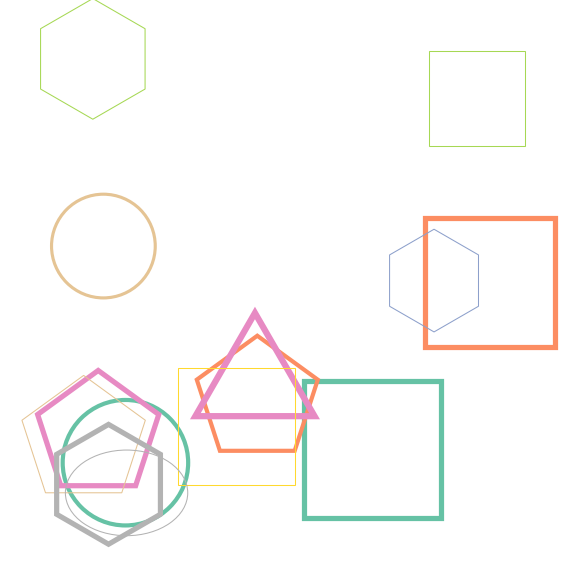[{"shape": "square", "thickness": 2.5, "radius": 0.59, "center": [0.645, 0.221]}, {"shape": "circle", "thickness": 2, "radius": 0.54, "center": [0.217, 0.198]}, {"shape": "pentagon", "thickness": 2, "radius": 0.55, "center": [0.446, 0.308]}, {"shape": "square", "thickness": 2.5, "radius": 0.56, "center": [0.849, 0.51]}, {"shape": "hexagon", "thickness": 0.5, "radius": 0.44, "center": [0.752, 0.513]}, {"shape": "triangle", "thickness": 3, "radius": 0.6, "center": [0.441, 0.338]}, {"shape": "pentagon", "thickness": 2.5, "radius": 0.55, "center": [0.17, 0.247]}, {"shape": "hexagon", "thickness": 0.5, "radius": 0.52, "center": [0.161, 0.897]}, {"shape": "square", "thickness": 0.5, "radius": 0.41, "center": [0.826, 0.829]}, {"shape": "square", "thickness": 0.5, "radius": 0.51, "center": [0.409, 0.261]}, {"shape": "pentagon", "thickness": 0.5, "radius": 0.56, "center": [0.145, 0.237]}, {"shape": "circle", "thickness": 1.5, "radius": 0.45, "center": [0.179, 0.573]}, {"shape": "hexagon", "thickness": 2.5, "radius": 0.52, "center": [0.188, 0.16]}, {"shape": "oval", "thickness": 0.5, "radius": 0.53, "center": [0.219, 0.146]}]